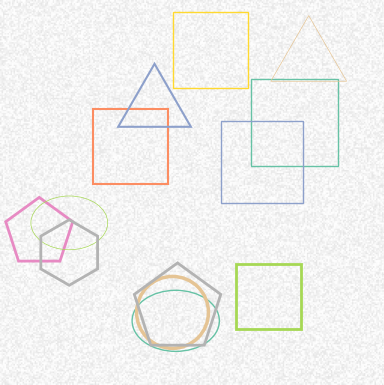[{"shape": "square", "thickness": 1, "radius": 0.57, "center": [0.764, 0.682]}, {"shape": "oval", "thickness": 1, "radius": 0.57, "center": [0.456, 0.167]}, {"shape": "square", "thickness": 1.5, "radius": 0.48, "center": [0.339, 0.619]}, {"shape": "triangle", "thickness": 1.5, "radius": 0.55, "center": [0.401, 0.725]}, {"shape": "square", "thickness": 1, "radius": 0.54, "center": [0.68, 0.579]}, {"shape": "pentagon", "thickness": 2, "radius": 0.46, "center": [0.102, 0.396]}, {"shape": "square", "thickness": 2, "radius": 0.42, "center": [0.697, 0.231]}, {"shape": "oval", "thickness": 0.5, "radius": 0.5, "center": [0.18, 0.421]}, {"shape": "square", "thickness": 1, "radius": 0.49, "center": [0.547, 0.87]}, {"shape": "triangle", "thickness": 0.5, "radius": 0.57, "center": [0.802, 0.846]}, {"shape": "circle", "thickness": 2.5, "radius": 0.47, "center": [0.448, 0.189]}, {"shape": "pentagon", "thickness": 2, "radius": 0.59, "center": [0.461, 0.199]}, {"shape": "hexagon", "thickness": 2, "radius": 0.43, "center": [0.18, 0.344]}]